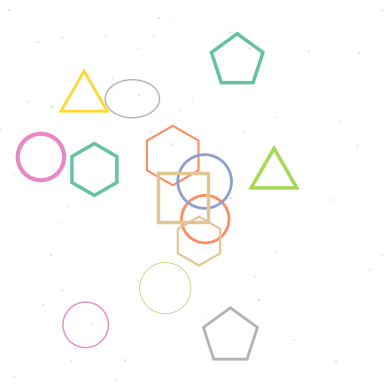[{"shape": "pentagon", "thickness": 2.5, "radius": 0.35, "center": [0.616, 0.842]}, {"shape": "hexagon", "thickness": 2.5, "radius": 0.34, "center": [0.245, 0.56]}, {"shape": "hexagon", "thickness": 1.5, "radius": 0.39, "center": [0.449, 0.596]}, {"shape": "circle", "thickness": 2, "radius": 0.31, "center": [0.533, 0.431]}, {"shape": "circle", "thickness": 2, "radius": 0.35, "center": [0.532, 0.529]}, {"shape": "circle", "thickness": 1, "radius": 0.3, "center": [0.222, 0.156]}, {"shape": "circle", "thickness": 3, "radius": 0.3, "center": [0.106, 0.592]}, {"shape": "triangle", "thickness": 2.5, "radius": 0.34, "center": [0.712, 0.546]}, {"shape": "circle", "thickness": 0.5, "radius": 0.33, "center": [0.429, 0.252]}, {"shape": "triangle", "thickness": 2, "radius": 0.35, "center": [0.218, 0.746]}, {"shape": "hexagon", "thickness": 1.5, "radius": 0.32, "center": [0.517, 0.374]}, {"shape": "square", "thickness": 2.5, "radius": 0.32, "center": [0.475, 0.486]}, {"shape": "oval", "thickness": 1, "radius": 0.35, "center": [0.344, 0.744]}, {"shape": "pentagon", "thickness": 2, "radius": 0.37, "center": [0.598, 0.127]}]